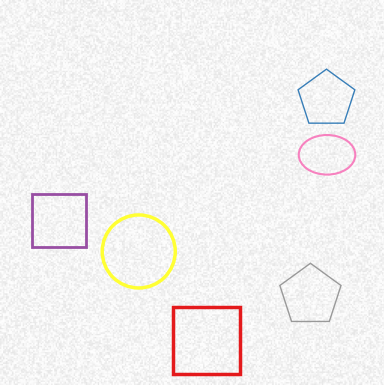[{"shape": "square", "thickness": 2.5, "radius": 0.43, "center": [0.536, 0.115]}, {"shape": "pentagon", "thickness": 1, "radius": 0.39, "center": [0.848, 0.743]}, {"shape": "square", "thickness": 2, "radius": 0.35, "center": [0.153, 0.428]}, {"shape": "circle", "thickness": 2.5, "radius": 0.47, "center": [0.36, 0.347]}, {"shape": "oval", "thickness": 1.5, "radius": 0.37, "center": [0.849, 0.598]}, {"shape": "pentagon", "thickness": 1, "radius": 0.42, "center": [0.806, 0.233]}]